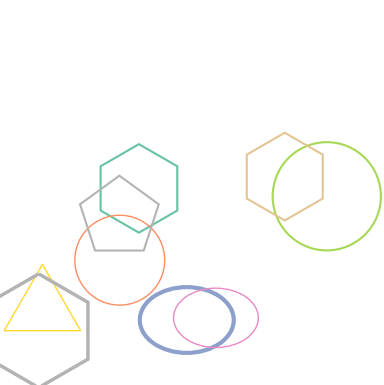[{"shape": "hexagon", "thickness": 1.5, "radius": 0.57, "center": [0.361, 0.511]}, {"shape": "circle", "thickness": 1, "radius": 0.58, "center": [0.311, 0.324]}, {"shape": "oval", "thickness": 3, "radius": 0.61, "center": [0.485, 0.169]}, {"shape": "oval", "thickness": 1, "radius": 0.55, "center": [0.561, 0.174]}, {"shape": "circle", "thickness": 1.5, "radius": 0.7, "center": [0.849, 0.49]}, {"shape": "triangle", "thickness": 1, "radius": 0.57, "center": [0.11, 0.198]}, {"shape": "hexagon", "thickness": 1.5, "radius": 0.57, "center": [0.74, 0.541]}, {"shape": "pentagon", "thickness": 1.5, "radius": 0.54, "center": [0.31, 0.436]}, {"shape": "hexagon", "thickness": 2.5, "radius": 0.74, "center": [0.1, 0.141]}]